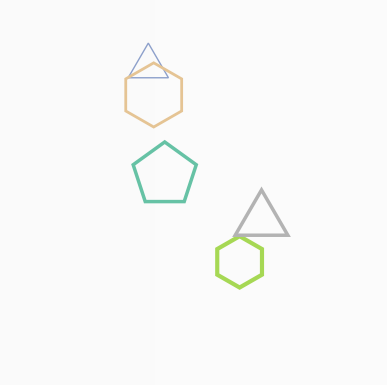[{"shape": "pentagon", "thickness": 2.5, "radius": 0.43, "center": [0.425, 0.546]}, {"shape": "triangle", "thickness": 1, "radius": 0.3, "center": [0.383, 0.828]}, {"shape": "hexagon", "thickness": 3, "radius": 0.33, "center": [0.618, 0.32]}, {"shape": "hexagon", "thickness": 2, "radius": 0.42, "center": [0.397, 0.753]}, {"shape": "triangle", "thickness": 2.5, "radius": 0.39, "center": [0.675, 0.428]}]